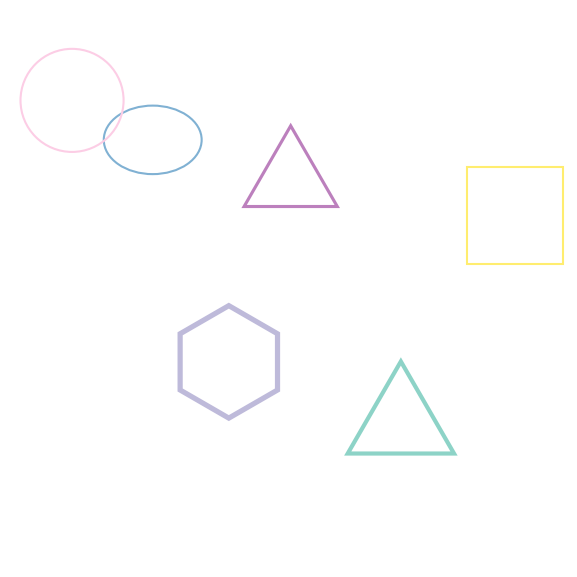[{"shape": "triangle", "thickness": 2, "radius": 0.53, "center": [0.694, 0.267]}, {"shape": "hexagon", "thickness": 2.5, "radius": 0.49, "center": [0.396, 0.372]}, {"shape": "oval", "thickness": 1, "radius": 0.42, "center": [0.264, 0.757]}, {"shape": "circle", "thickness": 1, "radius": 0.45, "center": [0.125, 0.825]}, {"shape": "triangle", "thickness": 1.5, "radius": 0.47, "center": [0.503, 0.688]}, {"shape": "square", "thickness": 1, "radius": 0.42, "center": [0.892, 0.626]}]